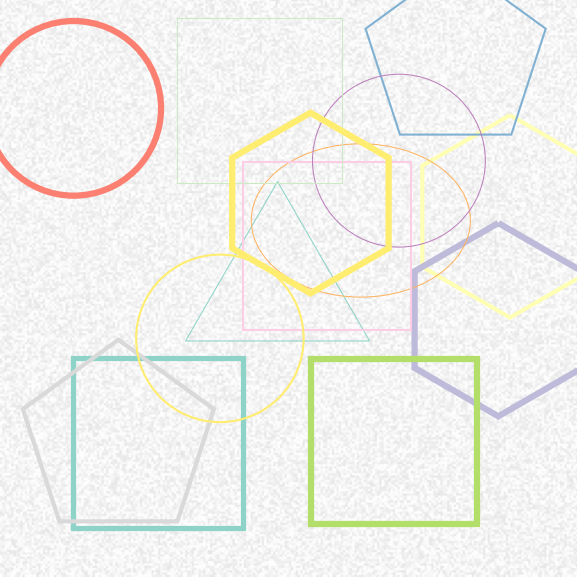[{"shape": "triangle", "thickness": 0.5, "radius": 0.92, "center": [0.481, 0.501]}, {"shape": "square", "thickness": 2.5, "radius": 0.74, "center": [0.274, 0.232]}, {"shape": "hexagon", "thickness": 2, "radius": 0.88, "center": [0.883, 0.625]}, {"shape": "hexagon", "thickness": 3, "radius": 0.84, "center": [0.863, 0.446]}, {"shape": "circle", "thickness": 3, "radius": 0.76, "center": [0.128, 0.812]}, {"shape": "pentagon", "thickness": 1, "radius": 0.82, "center": [0.789, 0.899]}, {"shape": "oval", "thickness": 0.5, "radius": 0.95, "center": [0.625, 0.617]}, {"shape": "square", "thickness": 3, "radius": 0.72, "center": [0.682, 0.234]}, {"shape": "square", "thickness": 1, "radius": 0.73, "center": [0.566, 0.574]}, {"shape": "pentagon", "thickness": 2, "radius": 0.87, "center": [0.205, 0.237]}, {"shape": "circle", "thickness": 0.5, "radius": 0.75, "center": [0.691, 0.721]}, {"shape": "square", "thickness": 0.5, "radius": 0.71, "center": [0.449, 0.824]}, {"shape": "hexagon", "thickness": 3, "radius": 0.78, "center": [0.537, 0.648]}, {"shape": "circle", "thickness": 1, "radius": 0.73, "center": [0.381, 0.413]}]